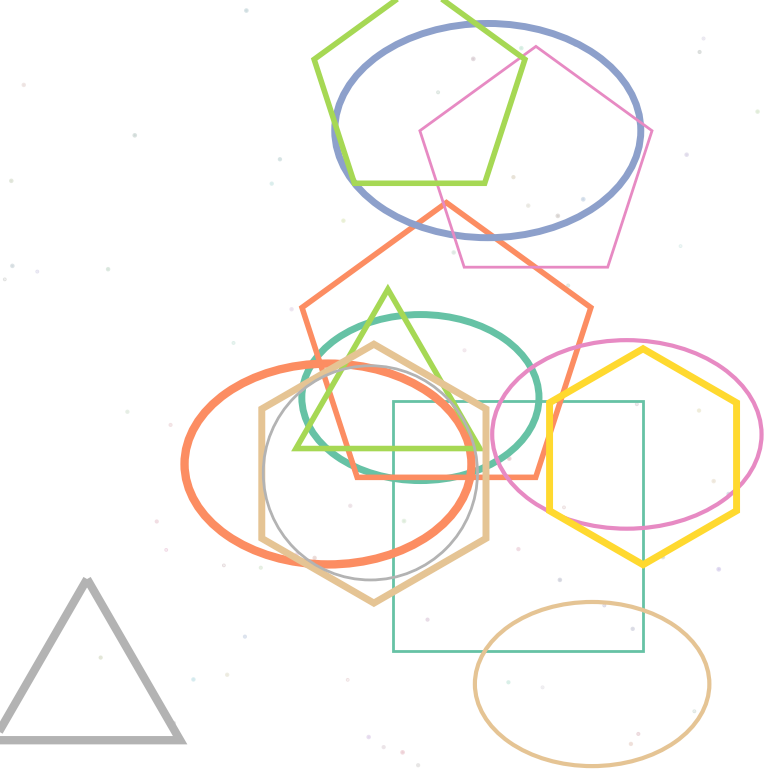[{"shape": "square", "thickness": 1, "radius": 0.81, "center": [0.672, 0.316]}, {"shape": "oval", "thickness": 2.5, "radius": 0.77, "center": [0.546, 0.484]}, {"shape": "pentagon", "thickness": 2, "radius": 0.99, "center": [0.58, 0.54]}, {"shape": "oval", "thickness": 3, "radius": 0.93, "center": [0.426, 0.397]}, {"shape": "oval", "thickness": 2.5, "radius": 0.99, "center": [0.633, 0.83]}, {"shape": "pentagon", "thickness": 1, "radius": 0.79, "center": [0.696, 0.781]}, {"shape": "oval", "thickness": 1.5, "radius": 0.87, "center": [0.814, 0.436]}, {"shape": "pentagon", "thickness": 2, "radius": 0.72, "center": [0.545, 0.878]}, {"shape": "triangle", "thickness": 2, "radius": 0.69, "center": [0.504, 0.486]}, {"shape": "hexagon", "thickness": 2.5, "radius": 0.7, "center": [0.835, 0.407]}, {"shape": "hexagon", "thickness": 2.5, "radius": 0.84, "center": [0.486, 0.385]}, {"shape": "oval", "thickness": 1.5, "radius": 0.76, "center": [0.769, 0.112]}, {"shape": "circle", "thickness": 1, "radius": 0.7, "center": [0.481, 0.386]}, {"shape": "triangle", "thickness": 3, "radius": 0.7, "center": [0.113, 0.108]}]